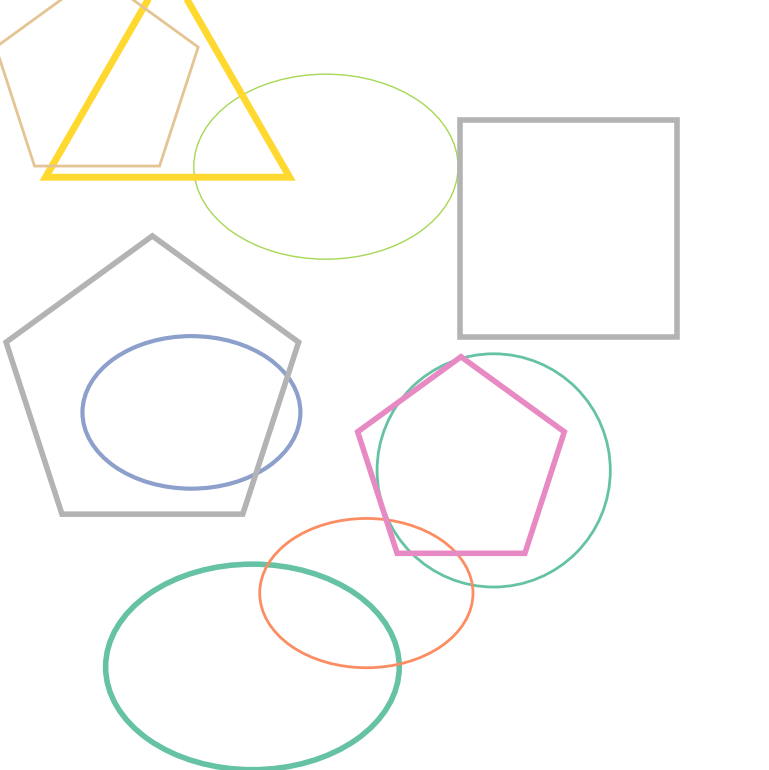[{"shape": "circle", "thickness": 1, "radius": 0.76, "center": [0.641, 0.389]}, {"shape": "oval", "thickness": 2, "radius": 0.95, "center": [0.328, 0.134]}, {"shape": "oval", "thickness": 1, "radius": 0.69, "center": [0.476, 0.23]}, {"shape": "oval", "thickness": 1.5, "radius": 0.71, "center": [0.249, 0.464]}, {"shape": "pentagon", "thickness": 2, "radius": 0.71, "center": [0.599, 0.396]}, {"shape": "oval", "thickness": 0.5, "radius": 0.86, "center": [0.423, 0.784]}, {"shape": "triangle", "thickness": 2.5, "radius": 0.91, "center": [0.218, 0.861]}, {"shape": "pentagon", "thickness": 1, "radius": 0.69, "center": [0.126, 0.896]}, {"shape": "square", "thickness": 2, "radius": 0.71, "center": [0.739, 0.704]}, {"shape": "pentagon", "thickness": 2, "radius": 1.0, "center": [0.198, 0.494]}]